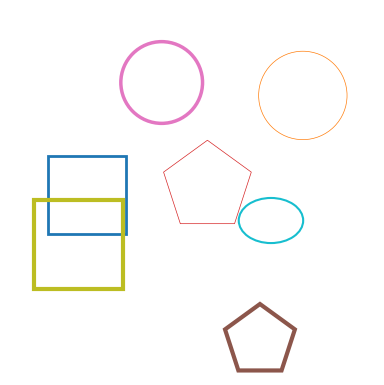[{"shape": "square", "thickness": 2, "radius": 0.51, "center": [0.227, 0.493]}, {"shape": "circle", "thickness": 0.5, "radius": 0.57, "center": [0.787, 0.752]}, {"shape": "pentagon", "thickness": 0.5, "radius": 0.6, "center": [0.539, 0.516]}, {"shape": "pentagon", "thickness": 3, "radius": 0.48, "center": [0.675, 0.115]}, {"shape": "circle", "thickness": 2.5, "radius": 0.53, "center": [0.42, 0.786]}, {"shape": "square", "thickness": 3, "radius": 0.58, "center": [0.205, 0.365]}, {"shape": "oval", "thickness": 1.5, "radius": 0.42, "center": [0.704, 0.427]}]